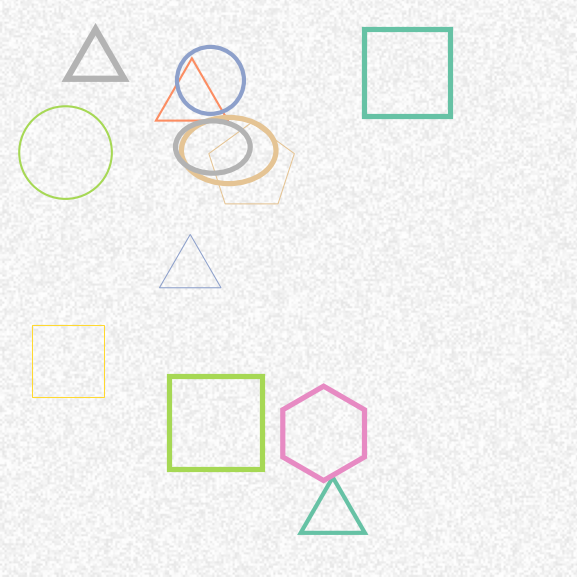[{"shape": "triangle", "thickness": 2, "radius": 0.32, "center": [0.576, 0.109]}, {"shape": "square", "thickness": 2.5, "radius": 0.37, "center": [0.705, 0.874]}, {"shape": "triangle", "thickness": 1, "radius": 0.36, "center": [0.332, 0.826]}, {"shape": "triangle", "thickness": 0.5, "radius": 0.31, "center": [0.329, 0.532]}, {"shape": "circle", "thickness": 2, "radius": 0.29, "center": [0.364, 0.86]}, {"shape": "hexagon", "thickness": 2.5, "radius": 0.41, "center": [0.56, 0.249]}, {"shape": "square", "thickness": 2.5, "radius": 0.4, "center": [0.373, 0.267]}, {"shape": "circle", "thickness": 1, "radius": 0.4, "center": [0.113, 0.735]}, {"shape": "square", "thickness": 0.5, "radius": 0.31, "center": [0.118, 0.374]}, {"shape": "oval", "thickness": 2.5, "radius": 0.41, "center": [0.396, 0.738]}, {"shape": "pentagon", "thickness": 0.5, "radius": 0.39, "center": [0.436, 0.709]}, {"shape": "oval", "thickness": 2.5, "radius": 0.32, "center": [0.369, 0.745]}, {"shape": "triangle", "thickness": 3, "radius": 0.29, "center": [0.165, 0.891]}]